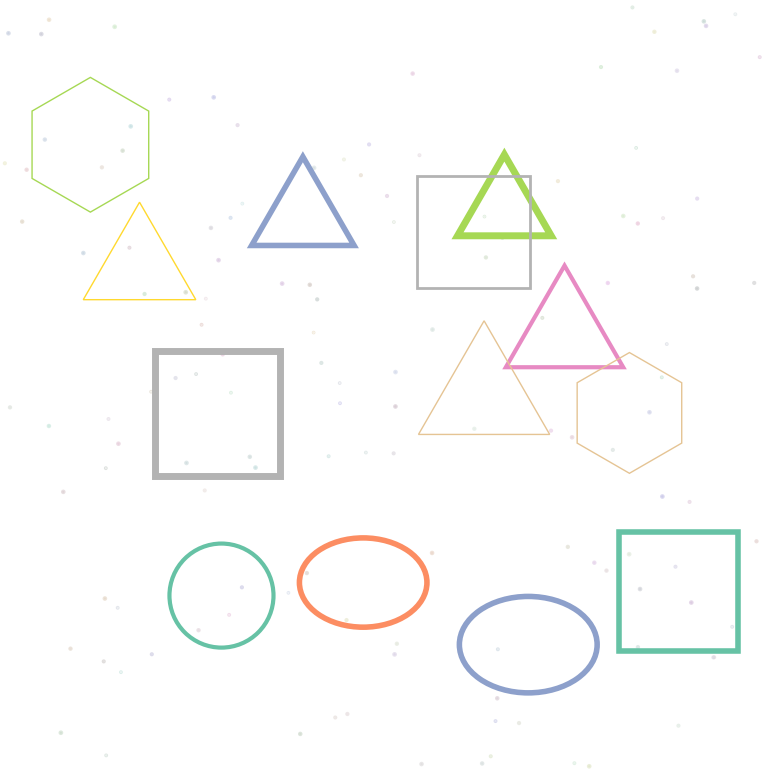[{"shape": "circle", "thickness": 1.5, "radius": 0.34, "center": [0.288, 0.227]}, {"shape": "square", "thickness": 2, "radius": 0.38, "center": [0.881, 0.232]}, {"shape": "oval", "thickness": 2, "radius": 0.41, "center": [0.472, 0.243]}, {"shape": "triangle", "thickness": 2, "radius": 0.38, "center": [0.393, 0.72]}, {"shape": "oval", "thickness": 2, "radius": 0.45, "center": [0.686, 0.163]}, {"shape": "triangle", "thickness": 1.5, "radius": 0.44, "center": [0.733, 0.567]}, {"shape": "hexagon", "thickness": 0.5, "radius": 0.44, "center": [0.117, 0.812]}, {"shape": "triangle", "thickness": 2.5, "radius": 0.35, "center": [0.655, 0.729]}, {"shape": "triangle", "thickness": 0.5, "radius": 0.42, "center": [0.181, 0.653]}, {"shape": "triangle", "thickness": 0.5, "radius": 0.49, "center": [0.629, 0.485]}, {"shape": "hexagon", "thickness": 0.5, "radius": 0.39, "center": [0.817, 0.464]}, {"shape": "square", "thickness": 1, "radius": 0.36, "center": [0.615, 0.699]}, {"shape": "square", "thickness": 2.5, "radius": 0.41, "center": [0.283, 0.463]}]